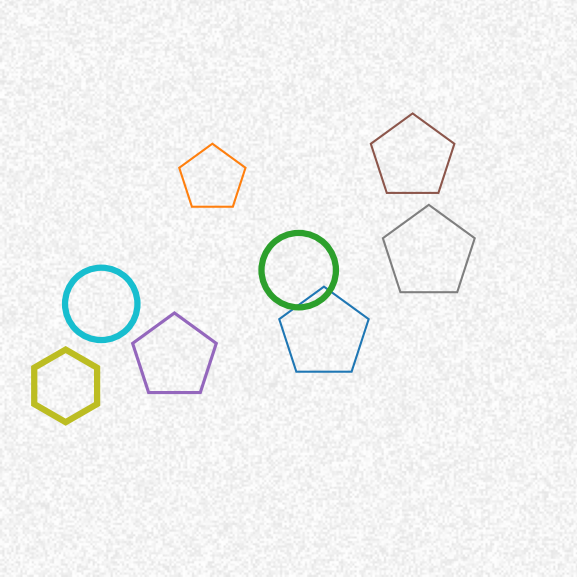[{"shape": "pentagon", "thickness": 1, "radius": 0.41, "center": [0.561, 0.421]}, {"shape": "pentagon", "thickness": 1, "radius": 0.3, "center": [0.368, 0.69]}, {"shape": "circle", "thickness": 3, "radius": 0.32, "center": [0.517, 0.531]}, {"shape": "pentagon", "thickness": 1.5, "radius": 0.38, "center": [0.302, 0.381]}, {"shape": "pentagon", "thickness": 1, "radius": 0.38, "center": [0.714, 0.727]}, {"shape": "pentagon", "thickness": 1, "radius": 0.42, "center": [0.743, 0.561]}, {"shape": "hexagon", "thickness": 3, "radius": 0.31, "center": [0.114, 0.331]}, {"shape": "circle", "thickness": 3, "radius": 0.31, "center": [0.175, 0.473]}]